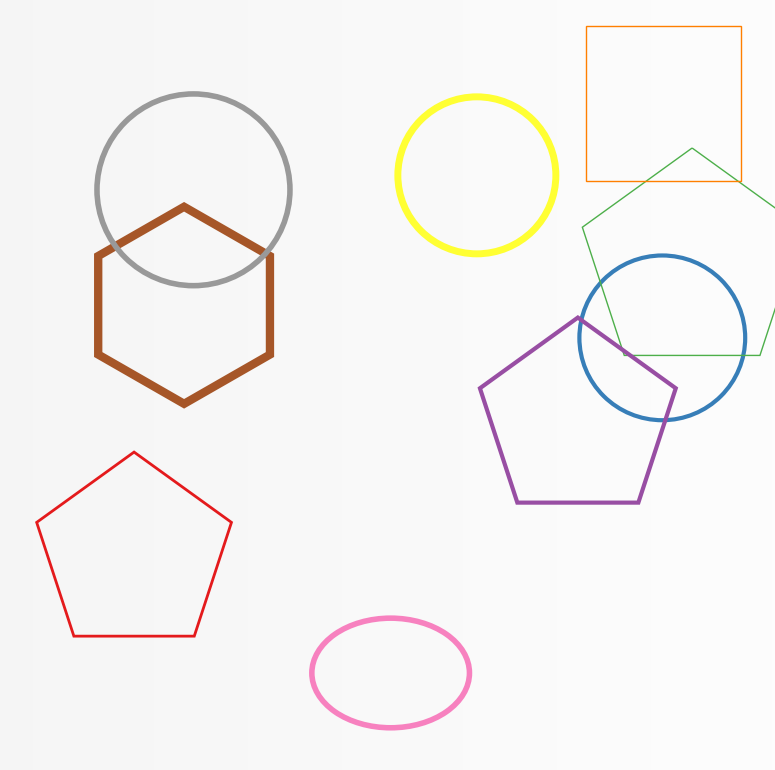[{"shape": "pentagon", "thickness": 1, "radius": 0.66, "center": [0.173, 0.281]}, {"shape": "circle", "thickness": 1.5, "radius": 0.53, "center": [0.855, 0.561]}, {"shape": "pentagon", "thickness": 0.5, "radius": 0.74, "center": [0.893, 0.659]}, {"shape": "pentagon", "thickness": 1.5, "radius": 0.66, "center": [0.746, 0.455]}, {"shape": "square", "thickness": 0.5, "radius": 0.5, "center": [0.856, 0.865]}, {"shape": "circle", "thickness": 2.5, "radius": 0.51, "center": [0.615, 0.772]}, {"shape": "hexagon", "thickness": 3, "radius": 0.64, "center": [0.238, 0.604]}, {"shape": "oval", "thickness": 2, "radius": 0.51, "center": [0.504, 0.126]}, {"shape": "circle", "thickness": 2, "radius": 0.62, "center": [0.25, 0.754]}]